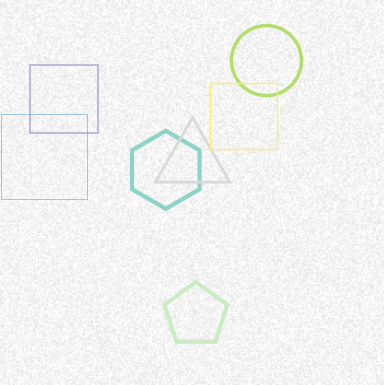[{"shape": "hexagon", "thickness": 3, "radius": 0.51, "center": [0.431, 0.559]}, {"shape": "square", "thickness": 1.5, "radius": 0.44, "center": [0.166, 0.743]}, {"shape": "square", "thickness": 0.5, "radius": 0.55, "center": [0.114, 0.593]}, {"shape": "circle", "thickness": 2.5, "radius": 0.45, "center": [0.692, 0.843]}, {"shape": "triangle", "thickness": 2, "radius": 0.56, "center": [0.5, 0.583]}, {"shape": "pentagon", "thickness": 3, "radius": 0.43, "center": [0.509, 0.182]}, {"shape": "square", "thickness": 1, "radius": 0.43, "center": [0.632, 0.699]}]